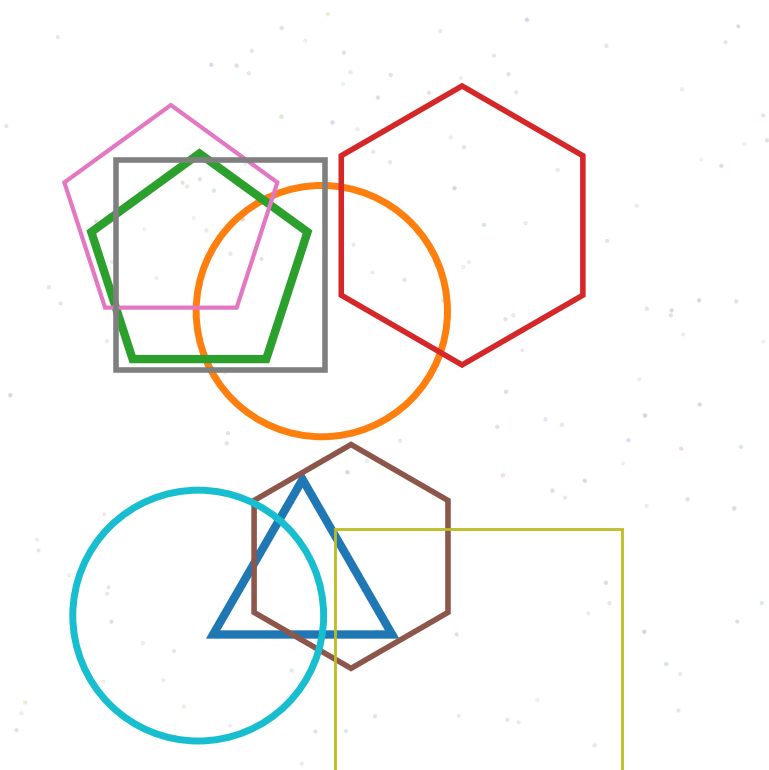[{"shape": "triangle", "thickness": 3, "radius": 0.67, "center": [0.393, 0.243]}, {"shape": "circle", "thickness": 2.5, "radius": 0.82, "center": [0.418, 0.596]}, {"shape": "pentagon", "thickness": 3, "radius": 0.74, "center": [0.259, 0.653]}, {"shape": "hexagon", "thickness": 2, "radius": 0.91, "center": [0.6, 0.707]}, {"shape": "hexagon", "thickness": 2, "radius": 0.73, "center": [0.456, 0.277]}, {"shape": "pentagon", "thickness": 1.5, "radius": 0.73, "center": [0.222, 0.718]}, {"shape": "square", "thickness": 2, "radius": 0.68, "center": [0.286, 0.656]}, {"shape": "square", "thickness": 1, "radius": 0.93, "center": [0.622, 0.127]}, {"shape": "circle", "thickness": 2.5, "radius": 0.81, "center": [0.257, 0.201]}]